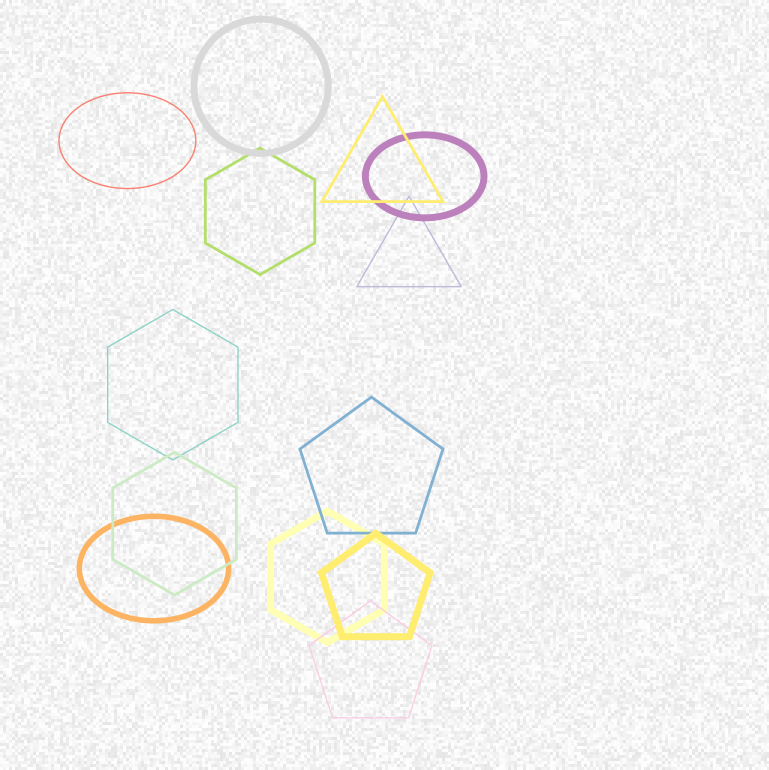[{"shape": "hexagon", "thickness": 0.5, "radius": 0.49, "center": [0.224, 0.5]}, {"shape": "hexagon", "thickness": 2.5, "radius": 0.43, "center": [0.425, 0.251]}, {"shape": "triangle", "thickness": 0.5, "radius": 0.39, "center": [0.531, 0.667]}, {"shape": "oval", "thickness": 0.5, "radius": 0.44, "center": [0.165, 0.817]}, {"shape": "pentagon", "thickness": 1, "radius": 0.49, "center": [0.482, 0.387]}, {"shape": "oval", "thickness": 2, "radius": 0.48, "center": [0.2, 0.262]}, {"shape": "hexagon", "thickness": 1, "radius": 0.41, "center": [0.338, 0.726]}, {"shape": "pentagon", "thickness": 0.5, "radius": 0.42, "center": [0.481, 0.136]}, {"shape": "circle", "thickness": 2.5, "radius": 0.44, "center": [0.339, 0.888]}, {"shape": "oval", "thickness": 2.5, "radius": 0.39, "center": [0.552, 0.771]}, {"shape": "hexagon", "thickness": 1, "radius": 0.46, "center": [0.227, 0.32]}, {"shape": "pentagon", "thickness": 2.5, "radius": 0.37, "center": [0.488, 0.233]}, {"shape": "triangle", "thickness": 1, "radius": 0.45, "center": [0.497, 0.784]}]